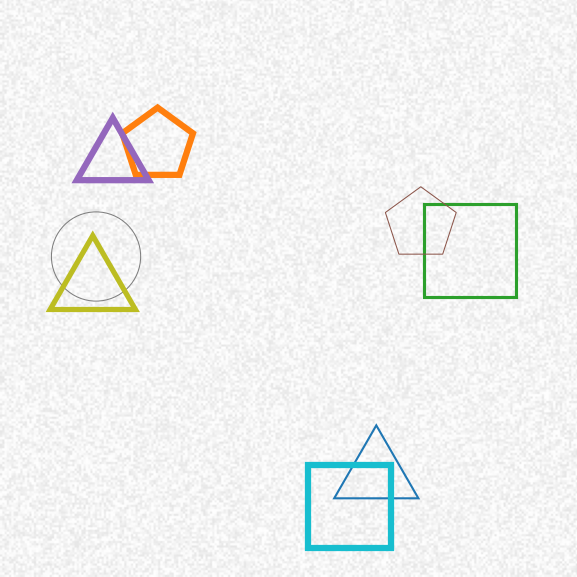[{"shape": "triangle", "thickness": 1, "radius": 0.42, "center": [0.652, 0.178]}, {"shape": "pentagon", "thickness": 3, "radius": 0.32, "center": [0.273, 0.748]}, {"shape": "square", "thickness": 1.5, "radius": 0.4, "center": [0.814, 0.565]}, {"shape": "triangle", "thickness": 3, "radius": 0.36, "center": [0.195, 0.723]}, {"shape": "pentagon", "thickness": 0.5, "radius": 0.32, "center": [0.729, 0.611]}, {"shape": "circle", "thickness": 0.5, "radius": 0.39, "center": [0.166, 0.555]}, {"shape": "triangle", "thickness": 2.5, "radius": 0.43, "center": [0.161, 0.506]}, {"shape": "square", "thickness": 3, "radius": 0.36, "center": [0.605, 0.121]}]